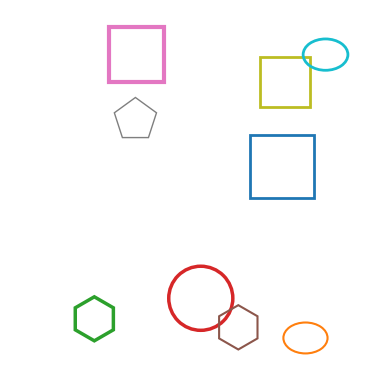[{"shape": "square", "thickness": 2, "radius": 0.41, "center": [0.732, 0.569]}, {"shape": "oval", "thickness": 1.5, "radius": 0.29, "center": [0.793, 0.122]}, {"shape": "hexagon", "thickness": 2.5, "radius": 0.29, "center": [0.245, 0.172]}, {"shape": "circle", "thickness": 2.5, "radius": 0.42, "center": [0.522, 0.225]}, {"shape": "hexagon", "thickness": 1.5, "radius": 0.29, "center": [0.619, 0.15]}, {"shape": "square", "thickness": 3, "radius": 0.36, "center": [0.354, 0.858]}, {"shape": "pentagon", "thickness": 1, "radius": 0.29, "center": [0.352, 0.689]}, {"shape": "square", "thickness": 2, "radius": 0.33, "center": [0.74, 0.786]}, {"shape": "oval", "thickness": 2, "radius": 0.29, "center": [0.846, 0.858]}]